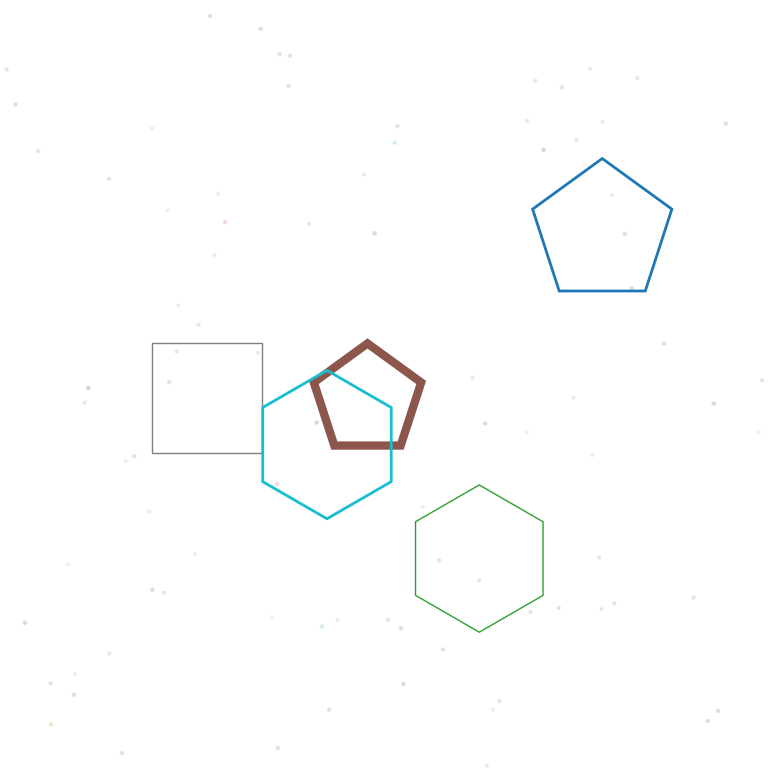[{"shape": "pentagon", "thickness": 1, "radius": 0.48, "center": [0.782, 0.699]}, {"shape": "hexagon", "thickness": 0.5, "radius": 0.48, "center": [0.622, 0.275]}, {"shape": "pentagon", "thickness": 3, "radius": 0.37, "center": [0.477, 0.481]}, {"shape": "square", "thickness": 0.5, "radius": 0.36, "center": [0.269, 0.484]}, {"shape": "hexagon", "thickness": 1, "radius": 0.48, "center": [0.425, 0.423]}]